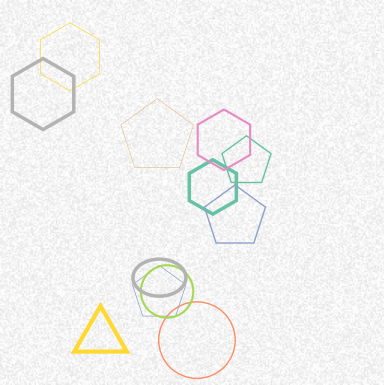[{"shape": "hexagon", "thickness": 2.5, "radius": 0.35, "center": [0.553, 0.514]}, {"shape": "pentagon", "thickness": 1, "radius": 0.34, "center": [0.64, 0.58]}, {"shape": "circle", "thickness": 1, "radius": 0.5, "center": [0.512, 0.117]}, {"shape": "pentagon", "thickness": 1, "radius": 0.42, "center": [0.61, 0.436]}, {"shape": "pentagon", "thickness": 0.5, "radius": 0.36, "center": [0.413, 0.238]}, {"shape": "hexagon", "thickness": 1.5, "radius": 0.39, "center": [0.582, 0.637]}, {"shape": "circle", "thickness": 1.5, "radius": 0.34, "center": [0.434, 0.243]}, {"shape": "hexagon", "thickness": 0.5, "radius": 0.44, "center": [0.182, 0.852]}, {"shape": "triangle", "thickness": 3, "radius": 0.39, "center": [0.261, 0.126]}, {"shape": "pentagon", "thickness": 0.5, "radius": 0.5, "center": [0.408, 0.645]}, {"shape": "hexagon", "thickness": 2.5, "radius": 0.46, "center": [0.112, 0.756]}, {"shape": "oval", "thickness": 2.5, "radius": 0.34, "center": [0.414, 0.279]}]